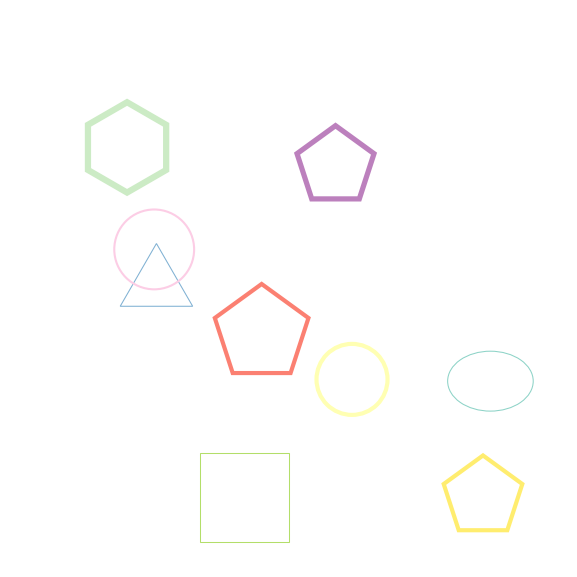[{"shape": "oval", "thickness": 0.5, "radius": 0.37, "center": [0.849, 0.339]}, {"shape": "circle", "thickness": 2, "radius": 0.31, "center": [0.61, 0.342]}, {"shape": "pentagon", "thickness": 2, "radius": 0.43, "center": [0.453, 0.422]}, {"shape": "triangle", "thickness": 0.5, "radius": 0.36, "center": [0.271, 0.505]}, {"shape": "square", "thickness": 0.5, "radius": 0.38, "center": [0.423, 0.137]}, {"shape": "circle", "thickness": 1, "radius": 0.35, "center": [0.267, 0.567]}, {"shape": "pentagon", "thickness": 2.5, "radius": 0.35, "center": [0.581, 0.711]}, {"shape": "hexagon", "thickness": 3, "radius": 0.39, "center": [0.22, 0.744]}, {"shape": "pentagon", "thickness": 2, "radius": 0.36, "center": [0.836, 0.139]}]